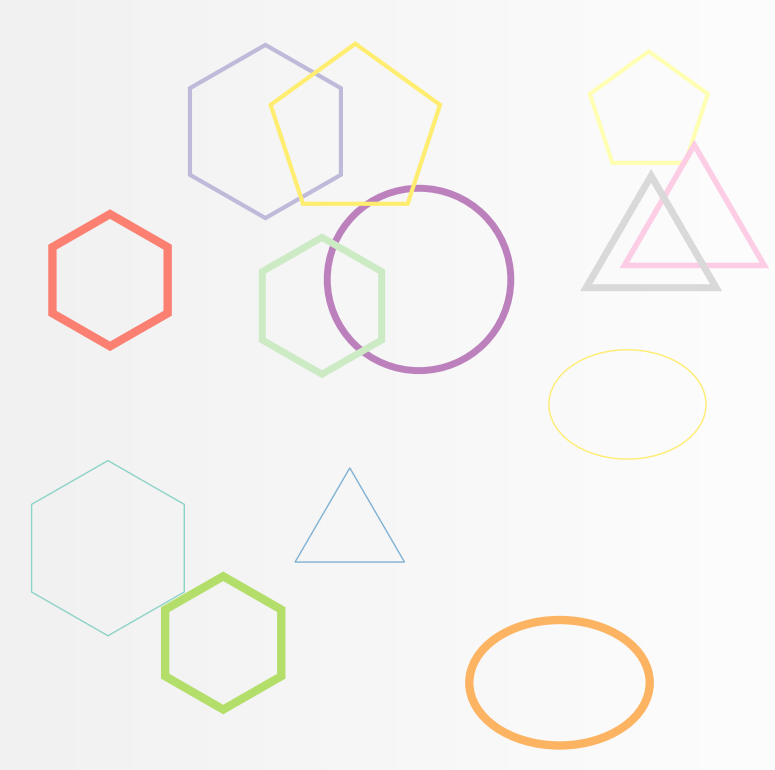[{"shape": "hexagon", "thickness": 0.5, "radius": 0.57, "center": [0.139, 0.288]}, {"shape": "pentagon", "thickness": 1.5, "radius": 0.4, "center": [0.837, 0.853]}, {"shape": "hexagon", "thickness": 1.5, "radius": 0.56, "center": [0.342, 0.829]}, {"shape": "hexagon", "thickness": 3, "radius": 0.43, "center": [0.142, 0.636]}, {"shape": "triangle", "thickness": 0.5, "radius": 0.41, "center": [0.451, 0.311]}, {"shape": "oval", "thickness": 3, "radius": 0.58, "center": [0.722, 0.113]}, {"shape": "hexagon", "thickness": 3, "radius": 0.43, "center": [0.288, 0.165]}, {"shape": "triangle", "thickness": 2, "radius": 0.52, "center": [0.896, 0.707]}, {"shape": "triangle", "thickness": 2.5, "radius": 0.48, "center": [0.84, 0.675]}, {"shape": "circle", "thickness": 2.5, "radius": 0.59, "center": [0.541, 0.637]}, {"shape": "hexagon", "thickness": 2.5, "radius": 0.44, "center": [0.415, 0.603]}, {"shape": "oval", "thickness": 0.5, "radius": 0.51, "center": [0.81, 0.475]}, {"shape": "pentagon", "thickness": 1.5, "radius": 0.57, "center": [0.458, 0.828]}]